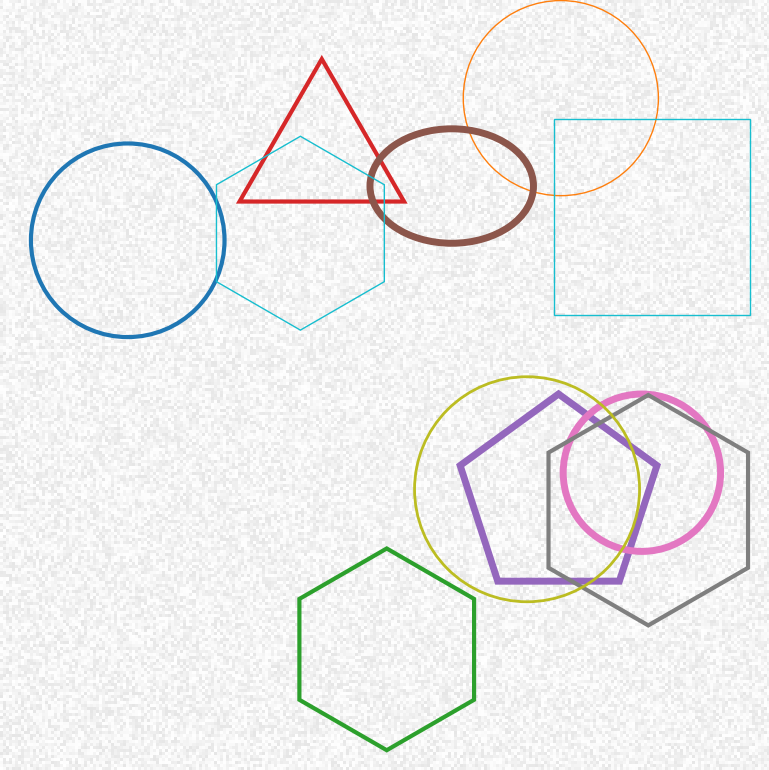[{"shape": "circle", "thickness": 1.5, "radius": 0.63, "center": [0.166, 0.688]}, {"shape": "circle", "thickness": 0.5, "radius": 0.63, "center": [0.728, 0.873]}, {"shape": "hexagon", "thickness": 1.5, "radius": 0.65, "center": [0.502, 0.157]}, {"shape": "triangle", "thickness": 1.5, "radius": 0.62, "center": [0.418, 0.8]}, {"shape": "pentagon", "thickness": 2.5, "radius": 0.67, "center": [0.725, 0.354]}, {"shape": "oval", "thickness": 2.5, "radius": 0.53, "center": [0.587, 0.758]}, {"shape": "circle", "thickness": 2.5, "radius": 0.51, "center": [0.834, 0.386]}, {"shape": "hexagon", "thickness": 1.5, "radius": 0.75, "center": [0.842, 0.337]}, {"shape": "circle", "thickness": 1, "radius": 0.73, "center": [0.684, 0.365]}, {"shape": "square", "thickness": 0.5, "radius": 0.64, "center": [0.847, 0.718]}, {"shape": "hexagon", "thickness": 0.5, "radius": 0.63, "center": [0.39, 0.697]}]